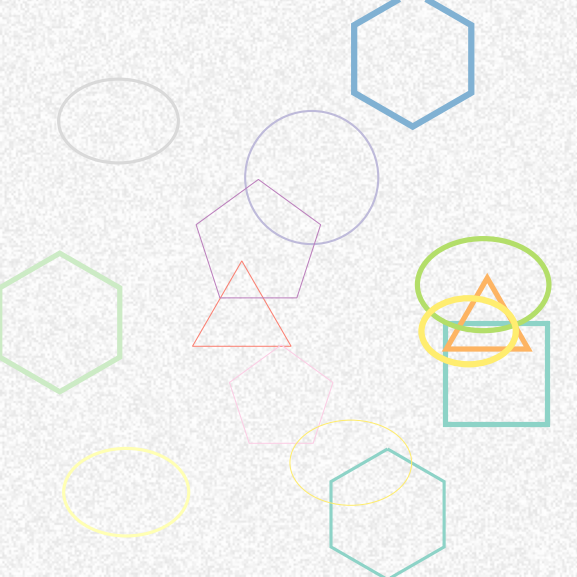[{"shape": "hexagon", "thickness": 1.5, "radius": 0.57, "center": [0.671, 0.109]}, {"shape": "square", "thickness": 2.5, "radius": 0.44, "center": [0.859, 0.353]}, {"shape": "oval", "thickness": 1.5, "radius": 0.54, "center": [0.219, 0.147]}, {"shape": "circle", "thickness": 1, "radius": 0.58, "center": [0.54, 0.692]}, {"shape": "triangle", "thickness": 0.5, "radius": 0.49, "center": [0.419, 0.449]}, {"shape": "hexagon", "thickness": 3, "radius": 0.59, "center": [0.715, 0.897]}, {"shape": "triangle", "thickness": 2.5, "radius": 0.41, "center": [0.844, 0.436]}, {"shape": "oval", "thickness": 2.5, "radius": 0.57, "center": [0.837, 0.506]}, {"shape": "pentagon", "thickness": 0.5, "radius": 0.47, "center": [0.487, 0.308]}, {"shape": "oval", "thickness": 1.5, "radius": 0.52, "center": [0.205, 0.79]}, {"shape": "pentagon", "thickness": 0.5, "radius": 0.57, "center": [0.447, 0.575]}, {"shape": "hexagon", "thickness": 2.5, "radius": 0.6, "center": [0.103, 0.441]}, {"shape": "oval", "thickness": 0.5, "radius": 0.53, "center": [0.607, 0.198]}, {"shape": "oval", "thickness": 3, "radius": 0.41, "center": [0.812, 0.426]}]